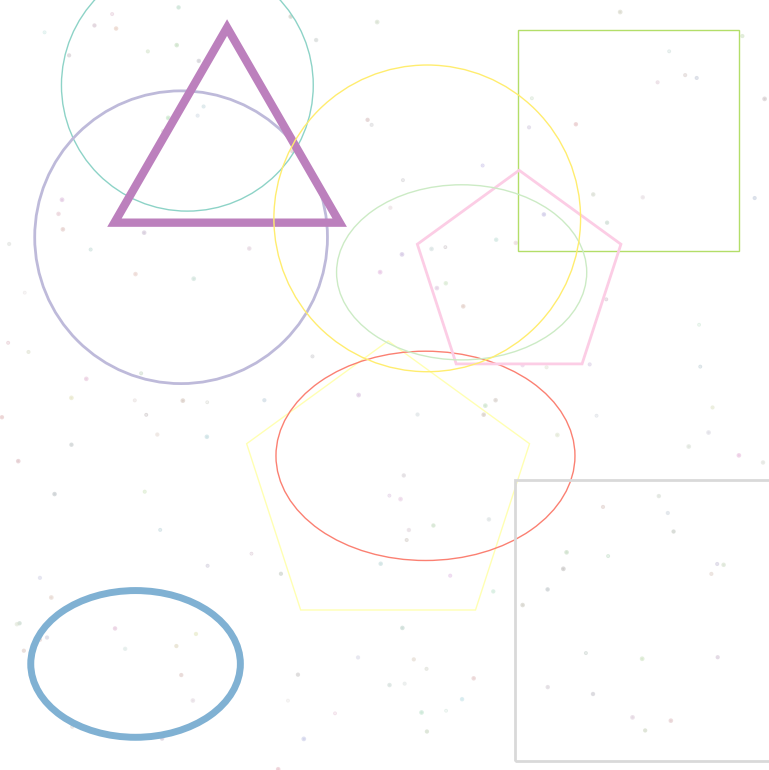[{"shape": "circle", "thickness": 0.5, "radius": 0.82, "center": [0.243, 0.889]}, {"shape": "pentagon", "thickness": 0.5, "radius": 0.97, "center": [0.504, 0.364]}, {"shape": "circle", "thickness": 1, "radius": 0.95, "center": [0.235, 0.692]}, {"shape": "oval", "thickness": 0.5, "radius": 0.97, "center": [0.553, 0.408]}, {"shape": "oval", "thickness": 2.5, "radius": 0.68, "center": [0.176, 0.138]}, {"shape": "square", "thickness": 0.5, "radius": 0.72, "center": [0.816, 0.817]}, {"shape": "pentagon", "thickness": 1, "radius": 0.7, "center": [0.674, 0.64]}, {"shape": "square", "thickness": 1, "radius": 0.92, "center": [0.852, 0.194]}, {"shape": "triangle", "thickness": 3, "radius": 0.84, "center": [0.295, 0.795]}, {"shape": "oval", "thickness": 0.5, "radius": 0.81, "center": [0.6, 0.646]}, {"shape": "circle", "thickness": 0.5, "radius": 1.0, "center": [0.555, 0.716]}]